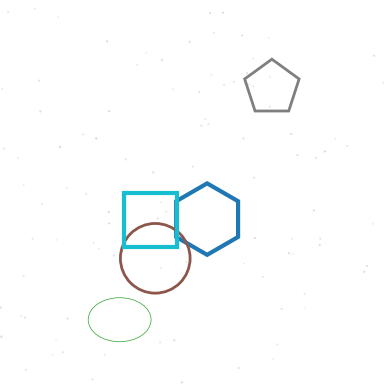[{"shape": "hexagon", "thickness": 3, "radius": 0.46, "center": [0.538, 0.431]}, {"shape": "oval", "thickness": 0.5, "radius": 0.41, "center": [0.311, 0.17]}, {"shape": "circle", "thickness": 2, "radius": 0.45, "center": [0.403, 0.329]}, {"shape": "pentagon", "thickness": 2, "radius": 0.37, "center": [0.706, 0.772]}, {"shape": "square", "thickness": 3, "radius": 0.35, "center": [0.39, 0.429]}]